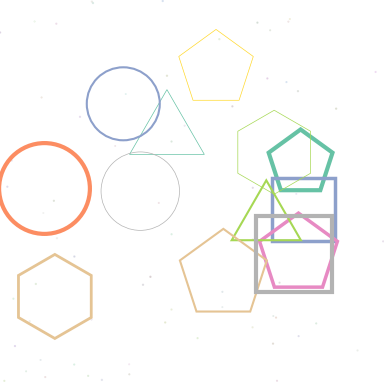[{"shape": "triangle", "thickness": 0.5, "radius": 0.56, "center": [0.434, 0.655]}, {"shape": "pentagon", "thickness": 3, "radius": 0.44, "center": [0.781, 0.576]}, {"shape": "circle", "thickness": 3, "radius": 0.59, "center": [0.116, 0.51]}, {"shape": "circle", "thickness": 1.5, "radius": 0.47, "center": [0.32, 0.73]}, {"shape": "square", "thickness": 2.5, "radius": 0.41, "center": [0.788, 0.456]}, {"shape": "pentagon", "thickness": 2.5, "radius": 0.53, "center": [0.775, 0.34]}, {"shape": "triangle", "thickness": 1.5, "radius": 0.52, "center": [0.692, 0.428]}, {"shape": "hexagon", "thickness": 0.5, "radius": 0.55, "center": [0.712, 0.605]}, {"shape": "pentagon", "thickness": 0.5, "radius": 0.51, "center": [0.561, 0.822]}, {"shape": "pentagon", "thickness": 1.5, "radius": 0.59, "center": [0.58, 0.287]}, {"shape": "hexagon", "thickness": 2, "radius": 0.55, "center": [0.142, 0.23]}, {"shape": "circle", "thickness": 0.5, "radius": 0.51, "center": [0.364, 0.504]}, {"shape": "square", "thickness": 3, "radius": 0.49, "center": [0.764, 0.341]}]